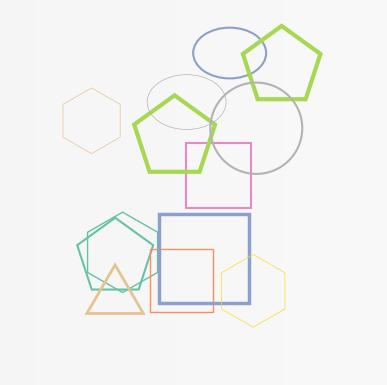[{"shape": "pentagon", "thickness": 1.5, "radius": 0.52, "center": [0.297, 0.331]}, {"shape": "hexagon", "thickness": 1, "radius": 0.52, "center": [0.316, 0.345]}, {"shape": "square", "thickness": 1, "radius": 0.41, "center": [0.467, 0.272]}, {"shape": "oval", "thickness": 1.5, "radius": 0.47, "center": [0.593, 0.862]}, {"shape": "square", "thickness": 2.5, "radius": 0.58, "center": [0.526, 0.328]}, {"shape": "square", "thickness": 1.5, "radius": 0.42, "center": [0.564, 0.544]}, {"shape": "pentagon", "thickness": 3, "radius": 0.53, "center": [0.727, 0.827]}, {"shape": "pentagon", "thickness": 3, "radius": 0.55, "center": [0.451, 0.643]}, {"shape": "hexagon", "thickness": 0.5, "radius": 0.47, "center": [0.653, 0.245]}, {"shape": "triangle", "thickness": 2, "radius": 0.42, "center": [0.297, 0.228]}, {"shape": "hexagon", "thickness": 0.5, "radius": 0.43, "center": [0.236, 0.686]}, {"shape": "circle", "thickness": 1.5, "radius": 0.59, "center": [0.661, 0.667]}, {"shape": "oval", "thickness": 0.5, "radius": 0.51, "center": [0.482, 0.735]}]